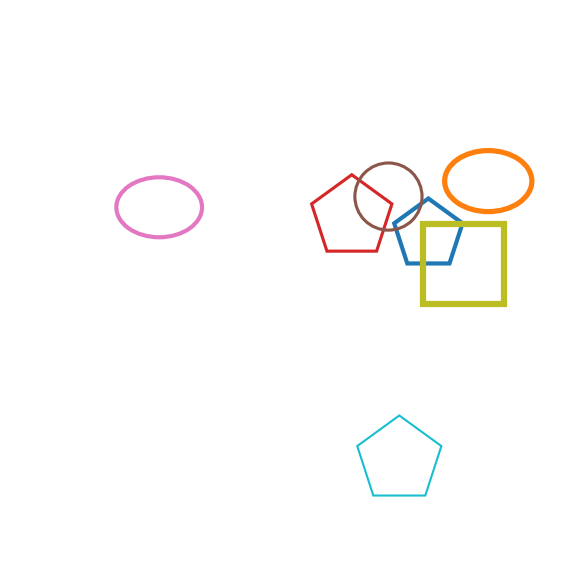[{"shape": "pentagon", "thickness": 2, "radius": 0.31, "center": [0.742, 0.593]}, {"shape": "oval", "thickness": 2.5, "radius": 0.38, "center": [0.845, 0.686]}, {"shape": "pentagon", "thickness": 1.5, "radius": 0.37, "center": [0.609, 0.623]}, {"shape": "circle", "thickness": 1.5, "radius": 0.29, "center": [0.673, 0.659]}, {"shape": "oval", "thickness": 2, "radius": 0.37, "center": [0.276, 0.64]}, {"shape": "square", "thickness": 3, "radius": 0.35, "center": [0.803, 0.542]}, {"shape": "pentagon", "thickness": 1, "radius": 0.38, "center": [0.691, 0.203]}]